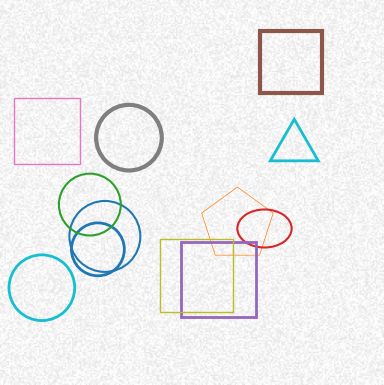[{"shape": "circle", "thickness": 1.5, "radius": 0.46, "center": [0.272, 0.386]}, {"shape": "circle", "thickness": 2, "radius": 0.34, "center": [0.254, 0.352]}, {"shape": "pentagon", "thickness": 0.5, "radius": 0.49, "center": [0.617, 0.416]}, {"shape": "circle", "thickness": 1.5, "radius": 0.4, "center": [0.233, 0.469]}, {"shape": "oval", "thickness": 1.5, "radius": 0.35, "center": [0.687, 0.407]}, {"shape": "square", "thickness": 2, "radius": 0.49, "center": [0.568, 0.274]}, {"shape": "square", "thickness": 3, "radius": 0.4, "center": [0.756, 0.839]}, {"shape": "square", "thickness": 1, "radius": 0.43, "center": [0.122, 0.66]}, {"shape": "circle", "thickness": 3, "radius": 0.43, "center": [0.335, 0.642]}, {"shape": "square", "thickness": 1, "radius": 0.47, "center": [0.511, 0.285]}, {"shape": "triangle", "thickness": 2, "radius": 0.36, "center": [0.764, 0.618]}, {"shape": "circle", "thickness": 2, "radius": 0.43, "center": [0.109, 0.253]}]